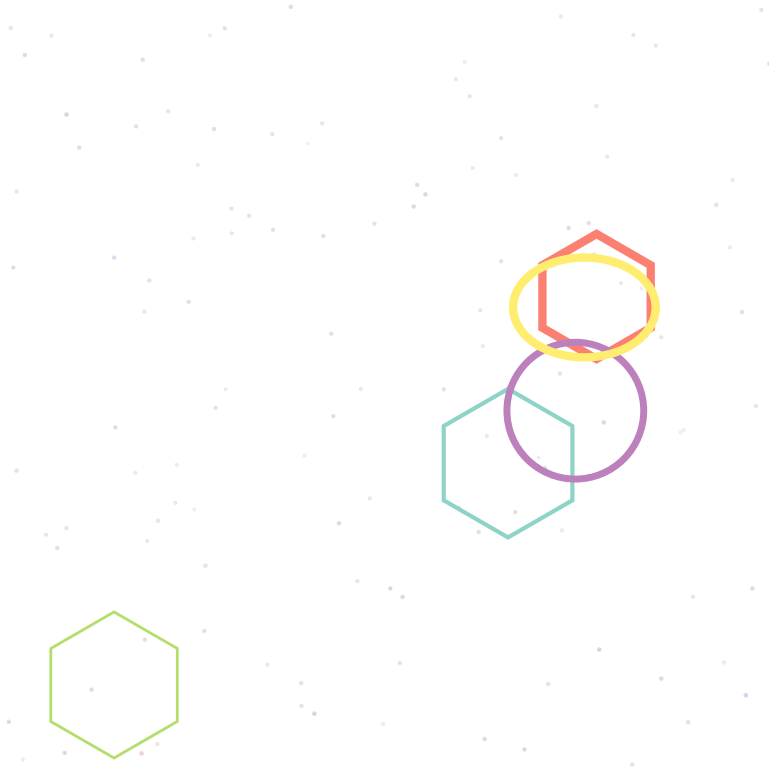[{"shape": "hexagon", "thickness": 1.5, "radius": 0.48, "center": [0.66, 0.398]}, {"shape": "hexagon", "thickness": 3, "radius": 0.41, "center": [0.775, 0.615]}, {"shape": "hexagon", "thickness": 1, "radius": 0.47, "center": [0.148, 0.11]}, {"shape": "circle", "thickness": 2.5, "radius": 0.44, "center": [0.747, 0.467]}, {"shape": "oval", "thickness": 3, "radius": 0.46, "center": [0.759, 0.601]}]